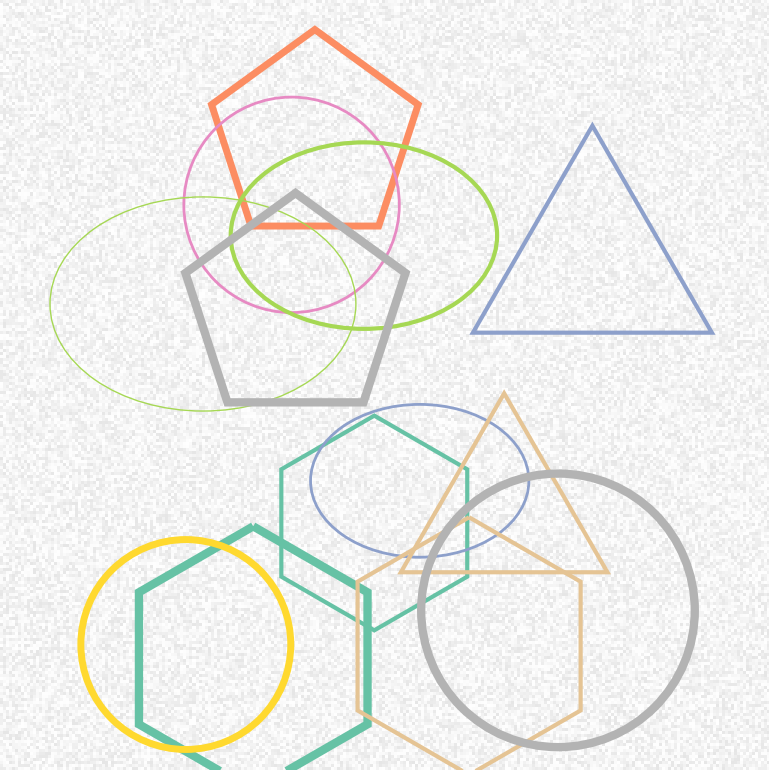[{"shape": "hexagon", "thickness": 1.5, "radius": 0.7, "center": [0.486, 0.321]}, {"shape": "hexagon", "thickness": 3, "radius": 0.86, "center": [0.329, 0.145]}, {"shape": "pentagon", "thickness": 2.5, "radius": 0.71, "center": [0.409, 0.821]}, {"shape": "oval", "thickness": 1, "radius": 0.71, "center": [0.545, 0.376]}, {"shape": "triangle", "thickness": 1.5, "radius": 0.9, "center": [0.769, 0.658]}, {"shape": "circle", "thickness": 1, "radius": 0.7, "center": [0.379, 0.734]}, {"shape": "oval", "thickness": 1.5, "radius": 0.86, "center": [0.473, 0.694]}, {"shape": "oval", "thickness": 0.5, "radius": 0.99, "center": [0.264, 0.605]}, {"shape": "circle", "thickness": 2.5, "radius": 0.68, "center": [0.241, 0.163]}, {"shape": "hexagon", "thickness": 1.5, "radius": 0.84, "center": [0.609, 0.161]}, {"shape": "triangle", "thickness": 1.5, "radius": 0.77, "center": [0.655, 0.334]}, {"shape": "circle", "thickness": 3, "radius": 0.89, "center": [0.725, 0.207]}, {"shape": "pentagon", "thickness": 3, "radius": 0.75, "center": [0.384, 0.599]}]